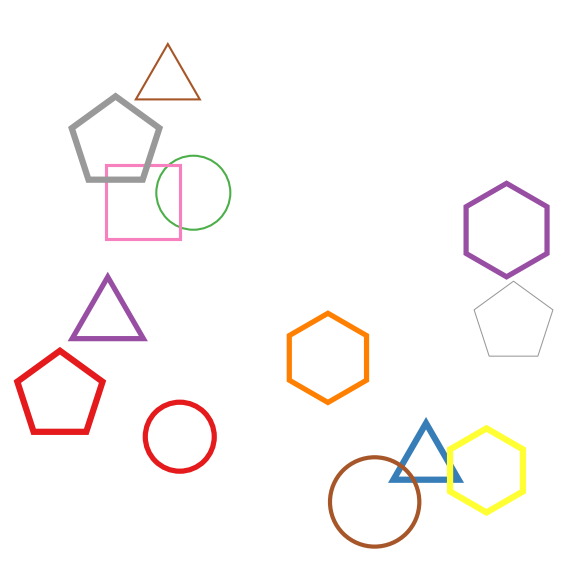[{"shape": "pentagon", "thickness": 3, "radius": 0.39, "center": [0.104, 0.314]}, {"shape": "circle", "thickness": 2.5, "radius": 0.3, "center": [0.311, 0.243]}, {"shape": "triangle", "thickness": 3, "radius": 0.33, "center": [0.738, 0.201]}, {"shape": "circle", "thickness": 1, "radius": 0.32, "center": [0.335, 0.665]}, {"shape": "triangle", "thickness": 2.5, "radius": 0.36, "center": [0.187, 0.448]}, {"shape": "hexagon", "thickness": 2.5, "radius": 0.4, "center": [0.877, 0.601]}, {"shape": "hexagon", "thickness": 2.5, "radius": 0.39, "center": [0.568, 0.379]}, {"shape": "hexagon", "thickness": 3, "radius": 0.36, "center": [0.842, 0.185]}, {"shape": "triangle", "thickness": 1, "radius": 0.32, "center": [0.291, 0.859]}, {"shape": "circle", "thickness": 2, "radius": 0.39, "center": [0.649, 0.13]}, {"shape": "square", "thickness": 1.5, "radius": 0.32, "center": [0.248, 0.649]}, {"shape": "pentagon", "thickness": 0.5, "radius": 0.36, "center": [0.889, 0.44]}, {"shape": "pentagon", "thickness": 3, "radius": 0.4, "center": [0.2, 0.753]}]